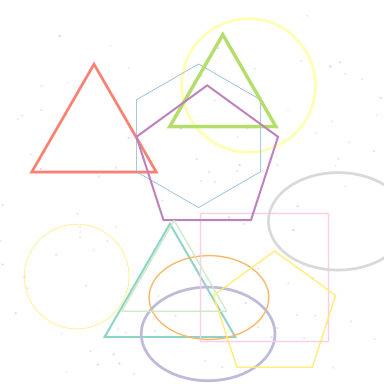[{"shape": "triangle", "thickness": 1.5, "radius": 0.98, "center": [0.441, 0.223]}, {"shape": "circle", "thickness": 2, "radius": 0.87, "center": [0.646, 0.778]}, {"shape": "oval", "thickness": 2, "radius": 0.87, "center": [0.541, 0.133]}, {"shape": "triangle", "thickness": 2, "radius": 0.93, "center": [0.244, 0.646]}, {"shape": "hexagon", "thickness": 0.5, "radius": 0.93, "center": [0.516, 0.647]}, {"shape": "oval", "thickness": 1, "radius": 0.78, "center": [0.543, 0.227]}, {"shape": "triangle", "thickness": 2.5, "radius": 0.8, "center": [0.579, 0.751]}, {"shape": "square", "thickness": 1, "radius": 0.83, "center": [0.685, 0.28]}, {"shape": "oval", "thickness": 2, "radius": 0.9, "center": [0.878, 0.425]}, {"shape": "pentagon", "thickness": 1.5, "radius": 0.97, "center": [0.538, 0.585]}, {"shape": "triangle", "thickness": 1, "radius": 0.79, "center": [0.453, 0.27]}, {"shape": "circle", "thickness": 0.5, "radius": 0.68, "center": [0.199, 0.282]}, {"shape": "pentagon", "thickness": 1, "radius": 0.83, "center": [0.713, 0.181]}]